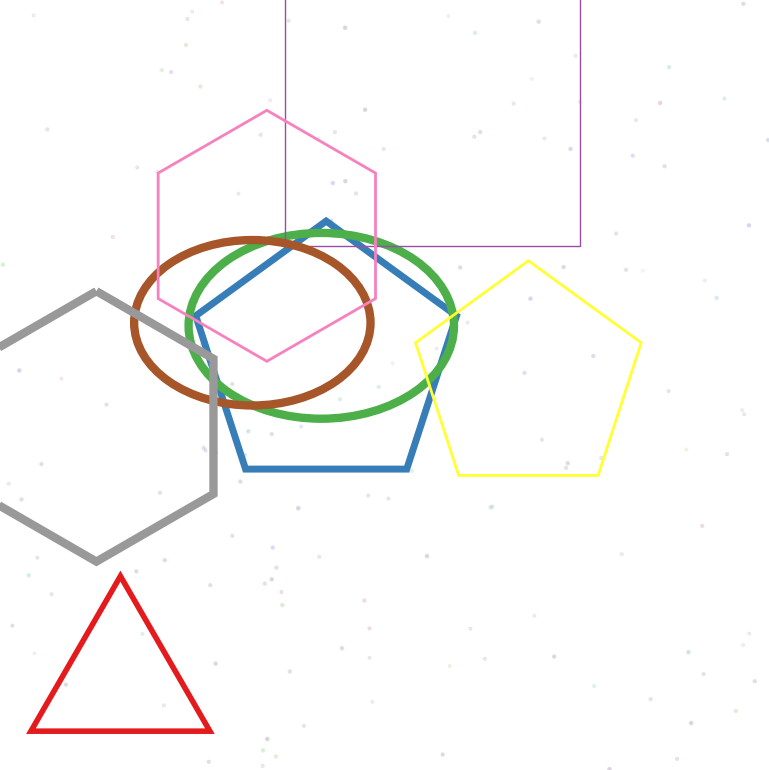[{"shape": "triangle", "thickness": 2, "radius": 0.67, "center": [0.156, 0.118]}, {"shape": "pentagon", "thickness": 2.5, "radius": 0.89, "center": [0.424, 0.535]}, {"shape": "oval", "thickness": 3, "radius": 0.86, "center": [0.417, 0.577]}, {"shape": "square", "thickness": 0.5, "radius": 0.96, "center": [0.562, 0.871]}, {"shape": "pentagon", "thickness": 1, "radius": 0.77, "center": [0.686, 0.507]}, {"shape": "oval", "thickness": 3, "radius": 0.77, "center": [0.328, 0.581]}, {"shape": "hexagon", "thickness": 1, "radius": 0.81, "center": [0.347, 0.694]}, {"shape": "hexagon", "thickness": 3, "radius": 0.88, "center": [0.125, 0.446]}]